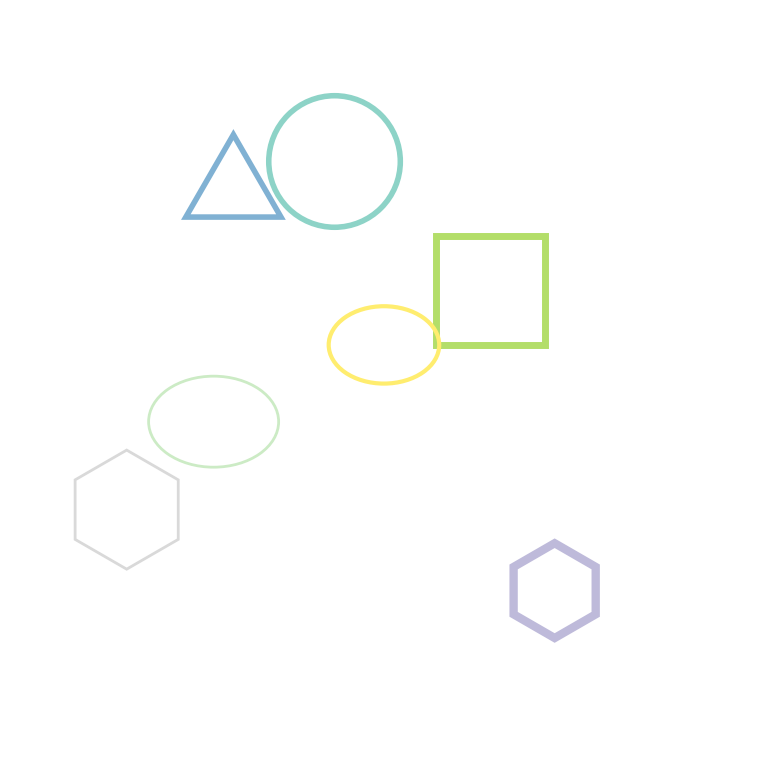[{"shape": "circle", "thickness": 2, "radius": 0.43, "center": [0.434, 0.79]}, {"shape": "hexagon", "thickness": 3, "radius": 0.31, "center": [0.72, 0.233]}, {"shape": "triangle", "thickness": 2, "radius": 0.36, "center": [0.303, 0.754]}, {"shape": "square", "thickness": 2.5, "radius": 0.35, "center": [0.637, 0.623]}, {"shape": "hexagon", "thickness": 1, "radius": 0.39, "center": [0.165, 0.338]}, {"shape": "oval", "thickness": 1, "radius": 0.42, "center": [0.277, 0.452]}, {"shape": "oval", "thickness": 1.5, "radius": 0.36, "center": [0.499, 0.552]}]